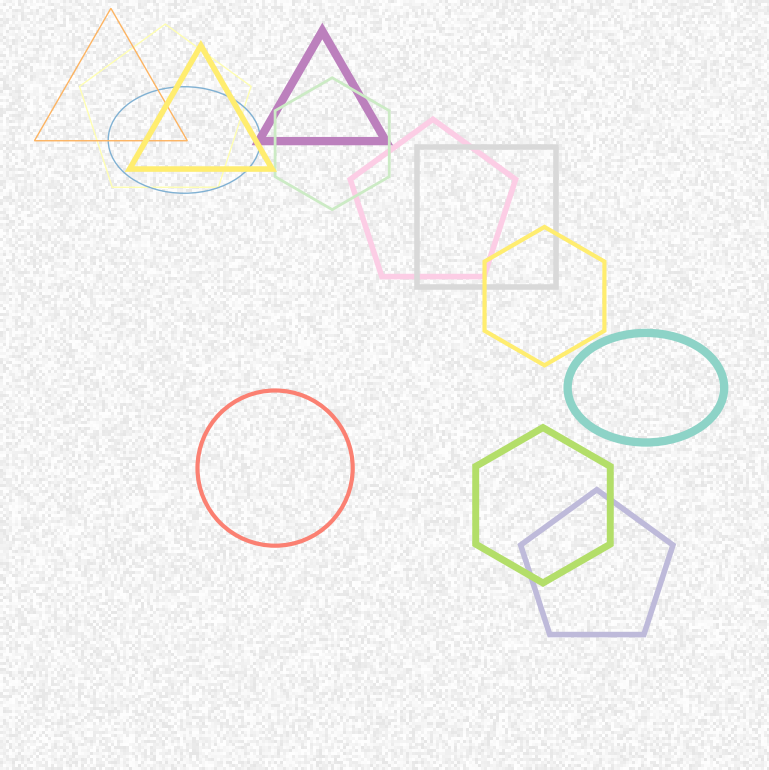[{"shape": "oval", "thickness": 3, "radius": 0.51, "center": [0.839, 0.497]}, {"shape": "pentagon", "thickness": 0.5, "radius": 0.59, "center": [0.215, 0.852]}, {"shape": "pentagon", "thickness": 2, "radius": 0.52, "center": [0.775, 0.26]}, {"shape": "circle", "thickness": 1.5, "radius": 0.5, "center": [0.357, 0.392]}, {"shape": "oval", "thickness": 0.5, "radius": 0.49, "center": [0.239, 0.818]}, {"shape": "triangle", "thickness": 0.5, "radius": 0.57, "center": [0.144, 0.875]}, {"shape": "hexagon", "thickness": 2.5, "radius": 0.5, "center": [0.705, 0.344]}, {"shape": "pentagon", "thickness": 2, "radius": 0.56, "center": [0.562, 0.732]}, {"shape": "square", "thickness": 2, "radius": 0.45, "center": [0.632, 0.718]}, {"shape": "triangle", "thickness": 3, "radius": 0.48, "center": [0.419, 0.864]}, {"shape": "hexagon", "thickness": 1, "radius": 0.43, "center": [0.431, 0.813]}, {"shape": "triangle", "thickness": 2, "radius": 0.53, "center": [0.261, 0.834]}, {"shape": "hexagon", "thickness": 1.5, "radius": 0.45, "center": [0.707, 0.615]}]